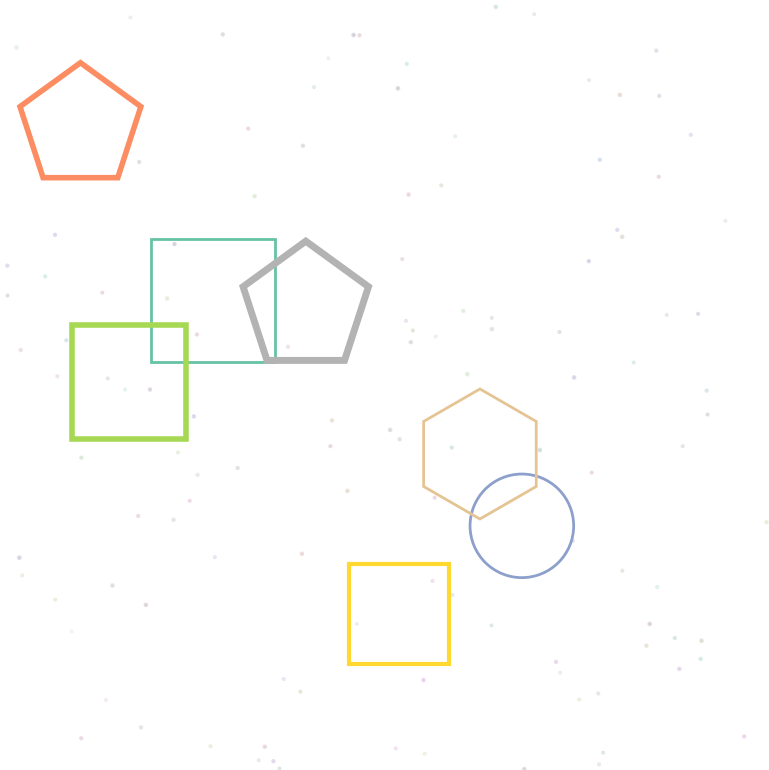[{"shape": "square", "thickness": 1, "radius": 0.4, "center": [0.277, 0.61]}, {"shape": "pentagon", "thickness": 2, "radius": 0.41, "center": [0.104, 0.836]}, {"shape": "circle", "thickness": 1, "radius": 0.34, "center": [0.678, 0.317]}, {"shape": "square", "thickness": 2, "radius": 0.37, "center": [0.167, 0.504]}, {"shape": "square", "thickness": 1.5, "radius": 0.33, "center": [0.518, 0.203]}, {"shape": "hexagon", "thickness": 1, "radius": 0.42, "center": [0.623, 0.41]}, {"shape": "pentagon", "thickness": 2.5, "radius": 0.43, "center": [0.397, 0.601]}]